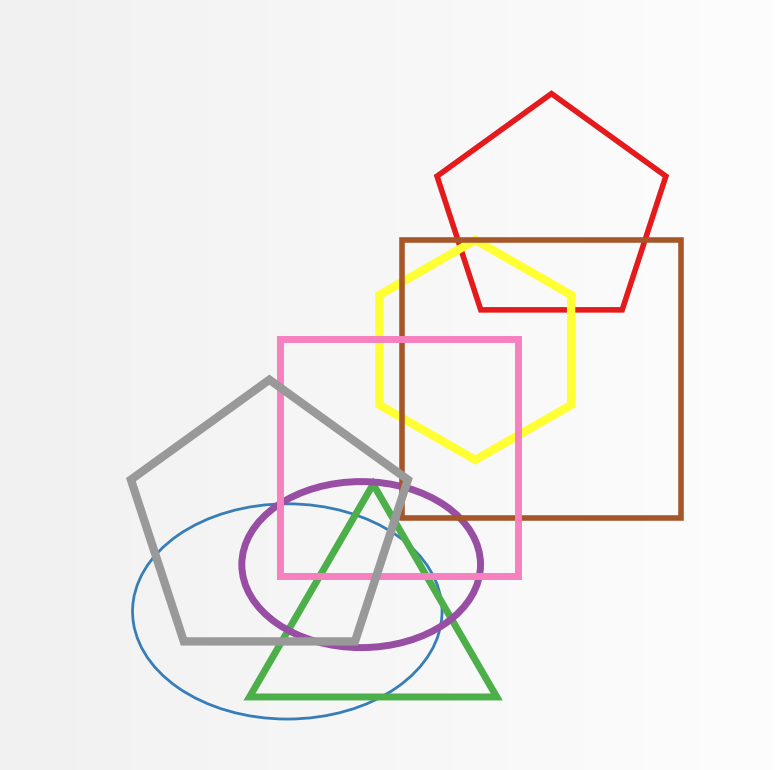[{"shape": "pentagon", "thickness": 2, "radius": 0.78, "center": [0.712, 0.723]}, {"shape": "oval", "thickness": 1, "radius": 1.0, "center": [0.371, 0.206]}, {"shape": "triangle", "thickness": 2.5, "radius": 0.92, "center": [0.481, 0.187]}, {"shape": "oval", "thickness": 2.5, "radius": 0.77, "center": [0.466, 0.267]}, {"shape": "hexagon", "thickness": 3, "radius": 0.71, "center": [0.613, 0.546]}, {"shape": "square", "thickness": 2, "radius": 0.9, "center": [0.699, 0.508]}, {"shape": "square", "thickness": 2.5, "radius": 0.77, "center": [0.515, 0.406]}, {"shape": "pentagon", "thickness": 3, "radius": 0.94, "center": [0.348, 0.319]}]